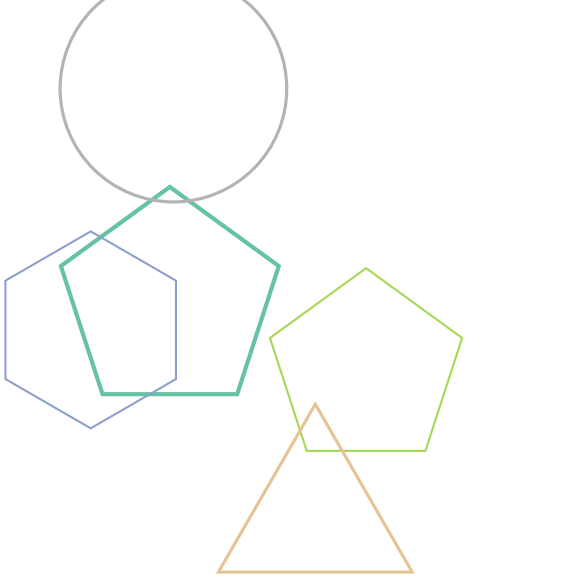[{"shape": "pentagon", "thickness": 2, "radius": 0.99, "center": [0.294, 0.477]}, {"shape": "hexagon", "thickness": 1, "radius": 0.85, "center": [0.157, 0.428]}, {"shape": "pentagon", "thickness": 1, "radius": 0.87, "center": [0.634, 0.36]}, {"shape": "triangle", "thickness": 1.5, "radius": 0.97, "center": [0.546, 0.105]}, {"shape": "circle", "thickness": 1.5, "radius": 0.98, "center": [0.3, 0.846]}]